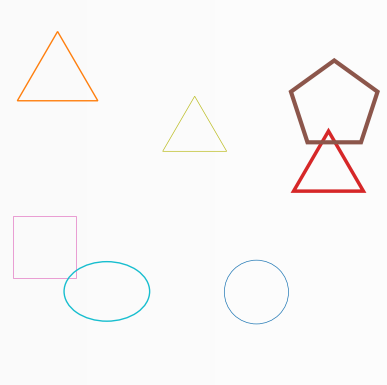[{"shape": "circle", "thickness": 0.5, "radius": 0.41, "center": [0.662, 0.241]}, {"shape": "triangle", "thickness": 1, "radius": 0.6, "center": [0.149, 0.798]}, {"shape": "triangle", "thickness": 2.5, "radius": 0.52, "center": [0.848, 0.556]}, {"shape": "pentagon", "thickness": 3, "radius": 0.59, "center": [0.863, 0.725]}, {"shape": "square", "thickness": 0.5, "radius": 0.4, "center": [0.115, 0.359]}, {"shape": "triangle", "thickness": 0.5, "radius": 0.48, "center": [0.502, 0.655]}, {"shape": "oval", "thickness": 1, "radius": 0.55, "center": [0.276, 0.243]}]